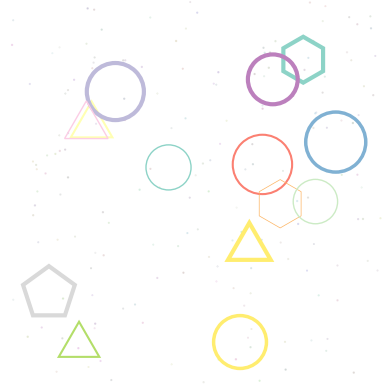[{"shape": "circle", "thickness": 1, "radius": 0.29, "center": [0.438, 0.565]}, {"shape": "hexagon", "thickness": 3, "radius": 0.3, "center": [0.788, 0.845]}, {"shape": "triangle", "thickness": 1.5, "radius": 0.31, "center": [0.238, 0.674]}, {"shape": "circle", "thickness": 3, "radius": 0.37, "center": [0.3, 0.762]}, {"shape": "circle", "thickness": 1.5, "radius": 0.39, "center": [0.682, 0.573]}, {"shape": "circle", "thickness": 2.5, "radius": 0.39, "center": [0.872, 0.631]}, {"shape": "hexagon", "thickness": 0.5, "radius": 0.31, "center": [0.728, 0.471]}, {"shape": "triangle", "thickness": 1.5, "radius": 0.3, "center": [0.205, 0.103]}, {"shape": "triangle", "thickness": 1, "radius": 0.33, "center": [0.224, 0.673]}, {"shape": "pentagon", "thickness": 3, "radius": 0.35, "center": [0.127, 0.238]}, {"shape": "circle", "thickness": 3, "radius": 0.32, "center": [0.709, 0.794]}, {"shape": "circle", "thickness": 1, "radius": 0.29, "center": [0.819, 0.476]}, {"shape": "circle", "thickness": 2.5, "radius": 0.34, "center": [0.623, 0.112]}, {"shape": "triangle", "thickness": 3, "radius": 0.32, "center": [0.648, 0.357]}]